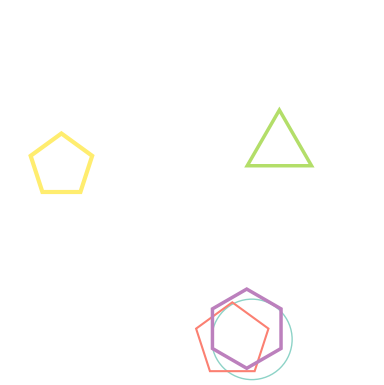[{"shape": "circle", "thickness": 1, "radius": 0.52, "center": [0.654, 0.118]}, {"shape": "pentagon", "thickness": 1.5, "radius": 0.49, "center": [0.603, 0.116]}, {"shape": "triangle", "thickness": 2.5, "radius": 0.48, "center": [0.726, 0.618]}, {"shape": "hexagon", "thickness": 2.5, "radius": 0.51, "center": [0.641, 0.146]}, {"shape": "pentagon", "thickness": 3, "radius": 0.42, "center": [0.16, 0.569]}]